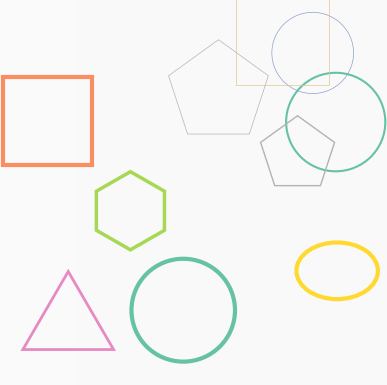[{"shape": "circle", "thickness": 1.5, "radius": 0.64, "center": [0.866, 0.683]}, {"shape": "circle", "thickness": 3, "radius": 0.67, "center": [0.473, 0.194]}, {"shape": "square", "thickness": 3, "radius": 0.57, "center": [0.122, 0.686]}, {"shape": "circle", "thickness": 0.5, "radius": 0.53, "center": [0.807, 0.862]}, {"shape": "triangle", "thickness": 2, "radius": 0.68, "center": [0.176, 0.16]}, {"shape": "hexagon", "thickness": 2.5, "radius": 0.51, "center": [0.337, 0.453]}, {"shape": "oval", "thickness": 3, "radius": 0.53, "center": [0.87, 0.297]}, {"shape": "square", "thickness": 0.5, "radius": 0.6, "center": [0.729, 0.898]}, {"shape": "pentagon", "thickness": 0.5, "radius": 0.68, "center": [0.564, 0.761]}, {"shape": "pentagon", "thickness": 1, "radius": 0.5, "center": [0.768, 0.599]}]